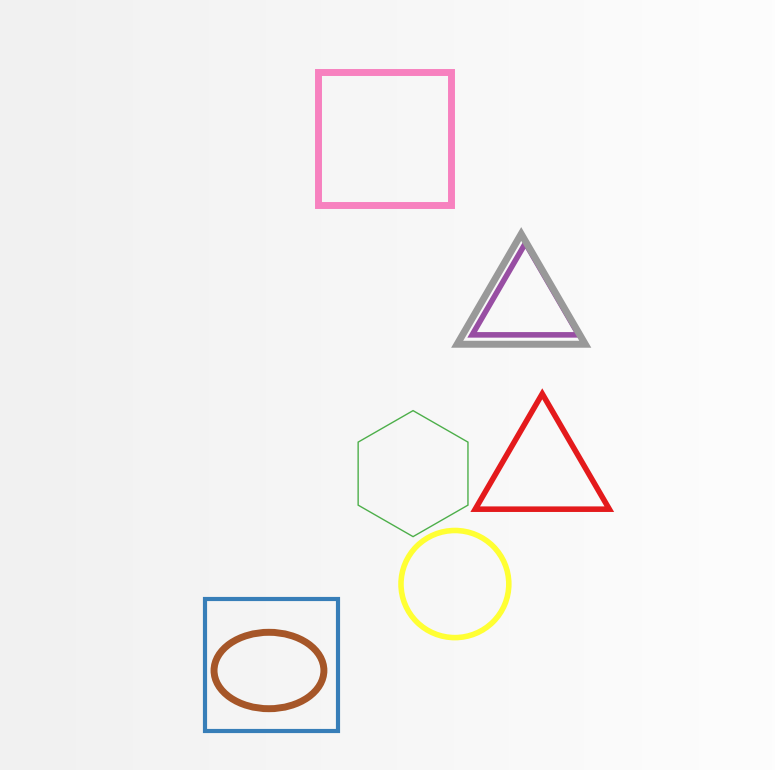[{"shape": "triangle", "thickness": 2, "radius": 0.5, "center": [0.7, 0.389]}, {"shape": "square", "thickness": 1.5, "radius": 0.43, "center": [0.351, 0.136]}, {"shape": "hexagon", "thickness": 0.5, "radius": 0.41, "center": [0.533, 0.385]}, {"shape": "triangle", "thickness": 2, "radius": 0.4, "center": [0.678, 0.605]}, {"shape": "circle", "thickness": 2, "radius": 0.35, "center": [0.587, 0.241]}, {"shape": "oval", "thickness": 2.5, "radius": 0.35, "center": [0.347, 0.129]}, {"shape": "square", "thickness": 2.5, "radius": 0.43, "center": [0.496, 0.82]}, {"shape": "triangle", "thickness": 2.5, "radius": 0.48, "center": [0.673, 0.601]}]